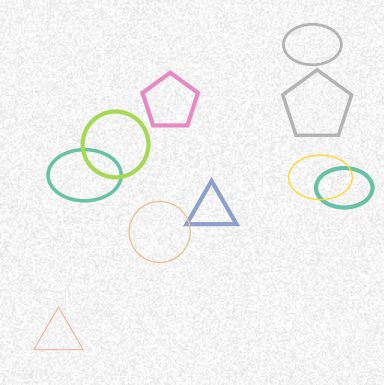[{"shape": "oval", "thickness": 3, "radius": 0.37, "center": [0.894, 0.512]}, {"shape": "oval", "thickness": 2.5, "radius": 0.48, "center": [0.22, 0.545]}, {"shape": "triangle", "thickness": 0.5, "radius": 0.37, "center": [0.152, 0.129]}, {"shape": "triangle", "thickness": 3, "radius": 0.37, "center": [0.55, 0.455]}, {"shape": "pentagon", "thickness": 3, "radius": 0.38, "center": [0.442, 0.735]}, {"shape": "circle", "thickness": 3, "radius": 0.43, "center": [0.3, 0.625]}, {"shape": "oval", "thickness": 1, "radius": 0.41, "center": [0.832, 0.539]}, {"shape": "circle", "thickness": 1, "radius": 0.4, "center": [0.415, 0.398]}, {"shape": "oval", "thickness": 2, "radius": 0.38, "center": [0.811, 0.884]}, {"shape": "pentagon", "thickness": 2.5, "radius": 0.47, "center": [0.824, 0.725]}]